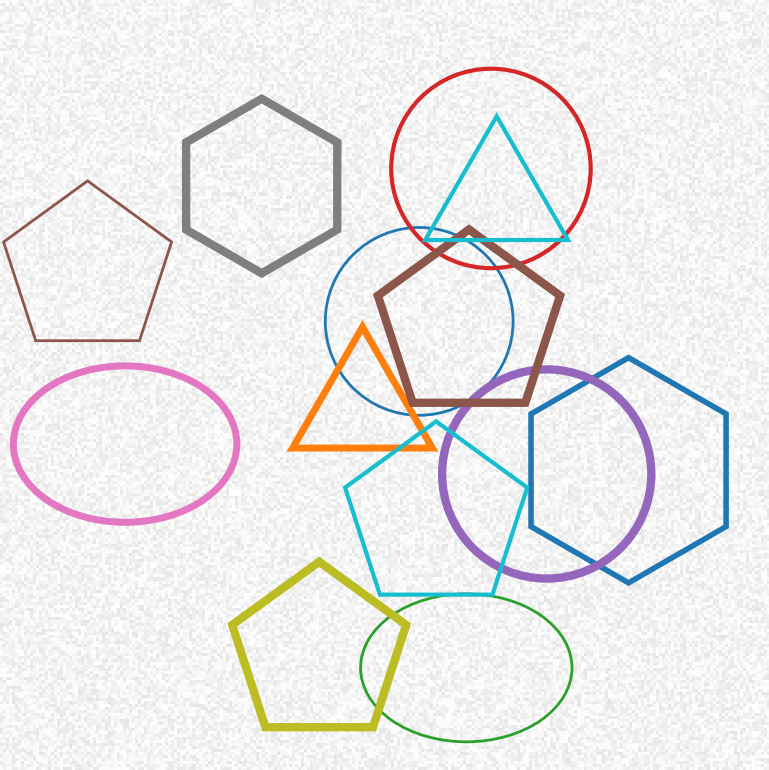[{"shape": "circle", "thickness": 1, "radius": 0.61, "center": [0.544, 0.583]}, {"shape": "hexagon", "thickness": 2, "radius": 0.73, "center": [0.816, 0.389]}, {"shape": "triangle", "thickness": 2.5, "radius": 0.52, "center": [0.471, 0.471]}, {"shape": "oval", "thickness": 1, "radius": 0.69, "center": [0.606, 0.133]}, {"shape": "circle", "thickness": 1.5, "radius": 0.65, "center": [0.638, 0.781]}, {"shape": "circle", "thickness": 3, "radius": 0.68, "center": [0.71, 0.384]}, {"shape": "pentagon", "thickness": 1, "radius": 0.57, "center": [0.114, 0.65]}, {"shape": "pentagon", "thickness": 3, "radius": 0.62, "center": [0.609, 0.578]}, {"shape": "oval", "thickness": 2.5, "radius": 0.73, "center": [0.162, 0.423]}, {"shape": "hexagon", "thickness": 3, "radius": 0.57, "center": [0.34, 0.758]}, {"shape": "pentagon", "thickness": 3, "radius": 0.59, "center": [0.415, 0.152]}, {"shape": "pentagon", "thickness": 1.5, "radius": 0.62, "center": [0.566, 0.328]}, {"shape": "triangle", "thickness": 1.5, "radius": 0.54, "center": [0.645, 0.742]}]